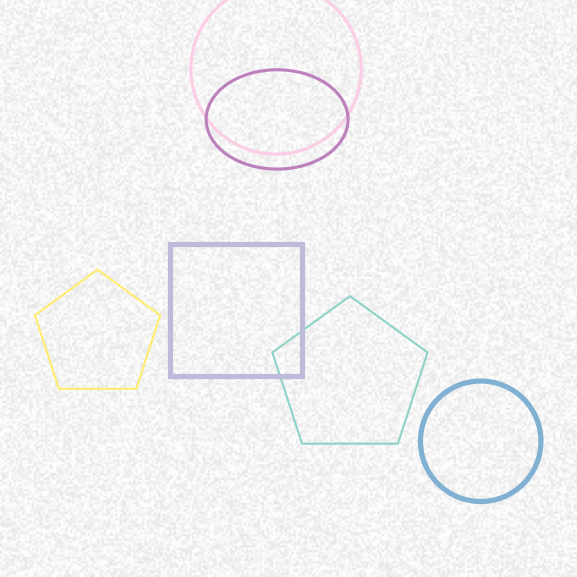[{"shape": "pentagon", "thickness": 1, "radius": 0.71, "center": [0.606, 0.345]}, {"shape": "square", "thickness": 2.5, "radius": 0.57, "center": [0.409, 0.462]}, {"shape": "circle", "thickness": 2.5, "radius": 0.52, "center": [0.832, 0.235]}, {"shape": "circle", "thickness": 1.5, "radius": 0.74, "center": [0.478, 0.88]}, {"shape": "oval", "thickness": 1.5, "radius": 0.61, "center": [0.48, 0.792]}, {"shape": "pentagon", "thickness": 1, "radius": 0.57, "center": [0.169, 0.418]}]